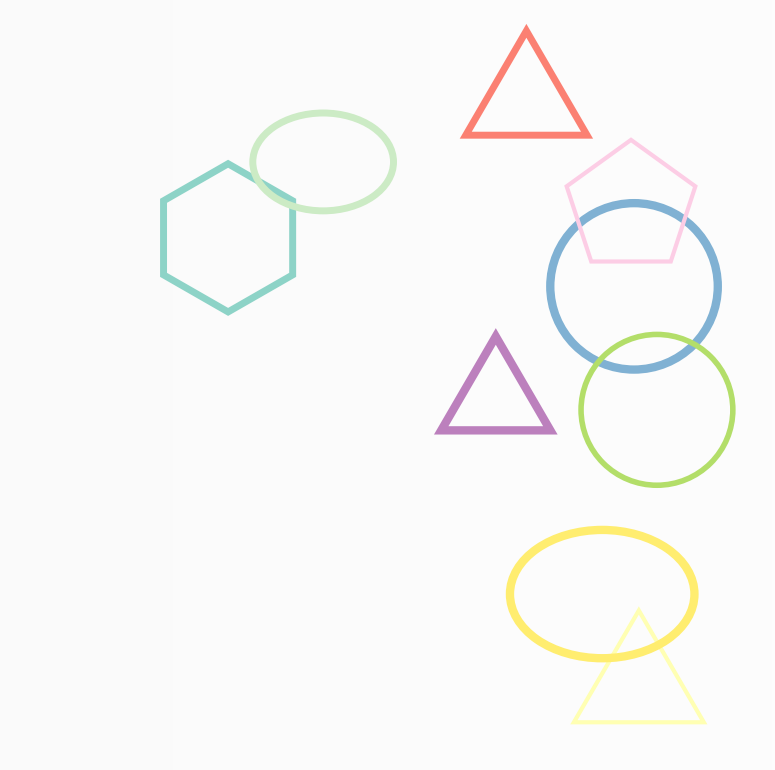[{"shape": "hexagon", "thickness": 2.5, "radius": 0.48, "center": [0.294, 0.691]}, {"shape": "triangle", "thickness": 1.5, "radius": 0.48, "center": [0.824, 0.11]}, {"shape": "triangle", "thickness": 2.5, "radius": 0.45, "center": [0.679, 0.87]}, {"shape": "circle", "thickness": 3, "radius": 0.54, "center": [0.818, 0.628]}, {"shape": "circle", "thickness": 2, "radius": 0.49, "center": [0.848, 0.468]}, {"shape": "pentagon", "thickness": 1.5, "radius": 0.44, "center": [0.814, 0.731]}, {"shape": "triangle", "thickness": 3, "radius": 0.41, "center": [0.64, 0.482]}, {"shape": "oval", "thickness": 2.5, "radius": 0.45, "center": [0.417, 0.79]}, {"shape": "oval", "thickness": 3, "radius": 0.6, "center": [0.777, 0.228]}]